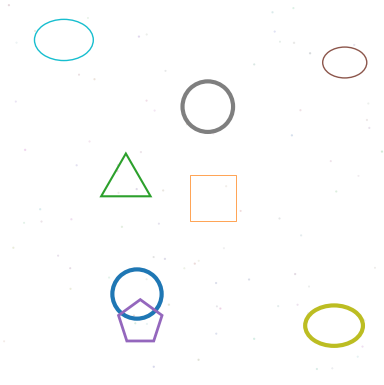[{"shape": "circle", "thickness": 3, "radius": 0.32, "center": [0.356, 0.236]}, {"shape": "square", "thickness": 0.5, "radius": 0.3, "center": [0.552, 0.487]}, {"shape": "triangle", "thickness": 1.5, "radius": 0.37, "center": [0.327, 0.527]}, {"shape": "pentagon", "thickness": 2, "radius": 0.3, "center": [0.364, 0.162]}, {"shape": "oval", "thickness": 1, "radius": 0.29, "center": [0.895, 0.838]}, {"shape": "circle", "thickness": 3, "radius": 0.33, "center": [0.54, 0.723]}, {"shape": "oval", "thickness": 3, "radius": 0.38, "center": [0.868, 0.154]}, {"shape": "oval", "thickness": 1, "radius": 0.38, "center": [0.166, 0.896]}]